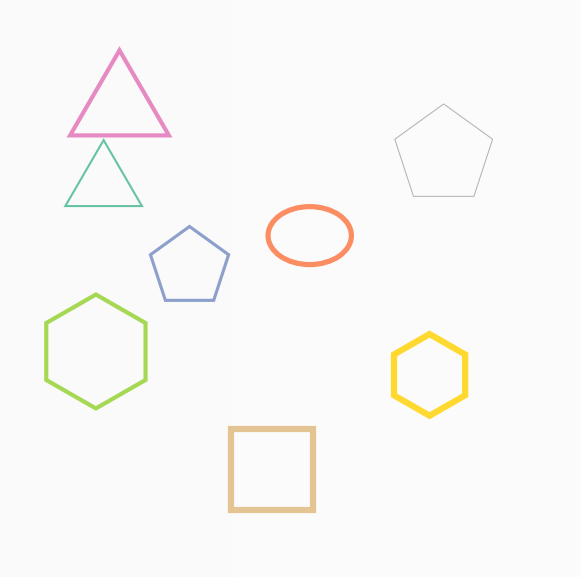[{"shape": "triangle", "thickness": 1, "radius": 0.38, "center": [0.178, 0.68]}, {"shape": "oval", "thickness": 2.5, "radius": 0.36, "center": [0.533, 0.591]}, {"shape": "pentagon", "thickness": 1.5, "radius": 0.35, "center": [0.326, 0.536]}, {"shape": "triangle", "thickness": 2, "radius": 0.49, "center": [0.206, 0.814]}, {"shape": "hexagon", "thickness": 2, "radius": 0.49, "center": [0.165, 0.39]}, {"shape": "hexagon", "thickness": 3, "radius": 0.35, "center": [0.739, 0.35]}, {"shape": "square", "thickness": 3, "radius": 0.35, "center": [0.468, 0.186]}, {"shape": "pentagon", "thickness": 0.5, "radius": 0.44, "center": [0.763, 0.731]}]